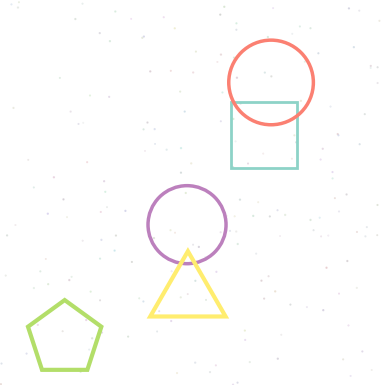[{"shape": "square", "thickness": 2, "radius": 0.43, "center": [0.685, 0.65]}, {"shape": "circle", "thickness": 2.5, "radius": 0.55, "center": [0.704, 0.786]}, {"shape": "pentagon", "thickness": 3, "radius": 0.5, "center": [0.168, 0.12]}, {"shape": "circle", "thickness": 2.5, "radius": 0.51, "center": [0.486, 0.416]}, {"shape": "triangle", "thickness": 3, "radius": 0.56, "center": [0.488, 0.234]}]